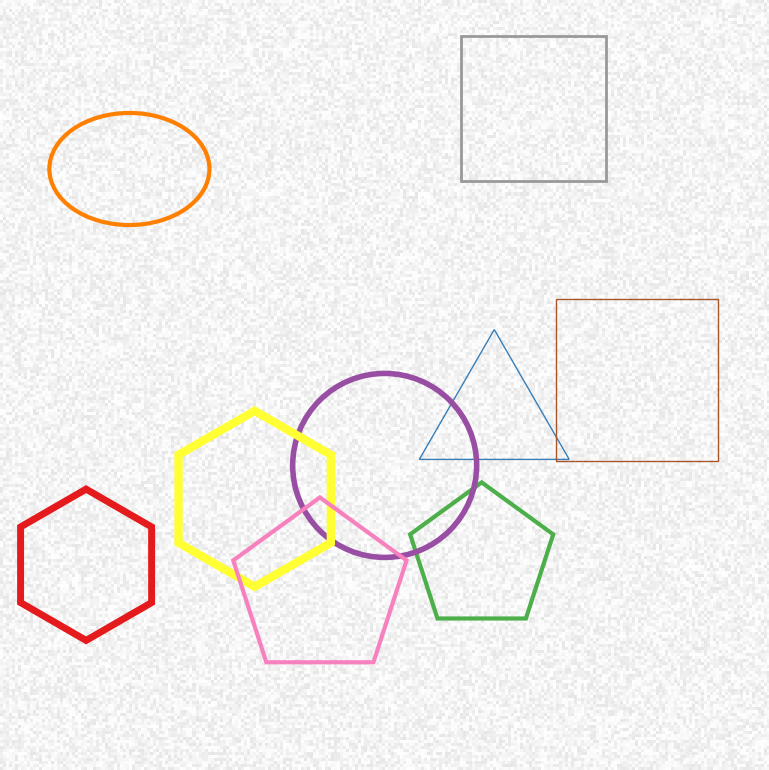[{"shape": "hexagon", "thickness": 2.5, "radius": 0.49, "center": [0.112, 0.267]}, {"shape": "triangle", "thickness": 0.5, "radius": 0.56, "center": [0.642, 0.46]}, {"shape": "pentagon", "thickness": 1.5, "radius": 0.49, "center": [0.626, 0.276]}, {"shape": "circle", "thickness": 2, "radius": 0.6, "center": [0.5, 0.396]}, {"shape": "oval", "thickness": 1.5, "radius": 0.52, "center": [0.168, 0.781]}, {"shape": "hexagon", "thickness": 3, "radius": 0.57, "center": [0.331, 0.352]}, {"shape": "square", "thickness": 0.5, "radius": 0.52, "center": [0.827, 0.507]}, {"shape": "pentagon", "thickness": 1.5, "radius": 0.59, "center": [0.415, 0.236]}, {"shape": "square", "thickness": 1, "radius": 0.47, "center": [0.693, 0.859]}]